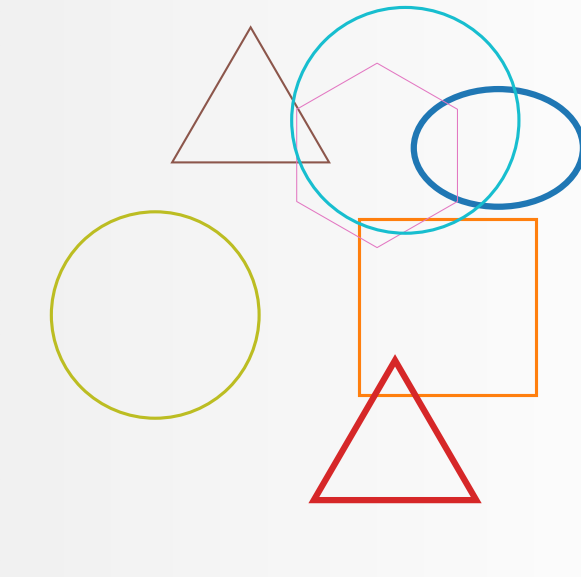[{"shape": "oval", "thickness": 3, "radius": 0.73, "center": [0.857, 0.743]}, {"shape": "square", "thickness": 1.5, "radius": 0.76, "center": [0.77, 0.468]}, {"shape": "triangle", "thickness": 3, "radius": 0.81, "center": [0.68, 0.214]}, {"shape": "triangle", "thickness": 1, "radius": 0.78, "center": [0.431, 0.796]}, {"shape": "hexagon", "thickness": 0.5, "radius": 0.8, "center": [0.649, 0.73]}, {"shape": "circle", "thickness": 1.5, "radius": 0.89, "center": [0.267, 0.454]}, {"shape": "circle", "thickness": 1.5, "radius": 0.98, "center": [0.697, 0.791]}]